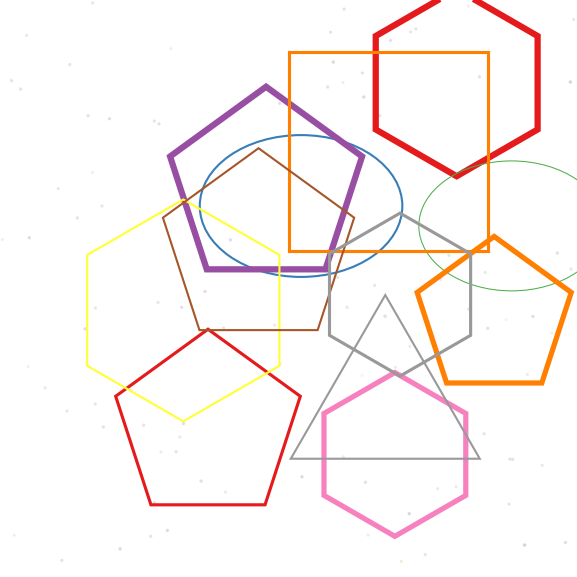[{"shape": "hexagon", "thickness": 3, "radius": 0.81, "center": [0.791, 0.856]}, {"shape": "pentagon", "thickness": 1.5, "radius": 0.84, "center": [0.36, 0.261]}, {"shape": "oval", "thickness": 1, "radius": 0.88, "center": [0.521, 0.642]}, {"shape": "oval", "thickness": 0.5, "radius": 0.8, "center": [0.886, 0.608]}, {"shape": "pentagon", "thickness": 3, "radius": 0.87, "center": [0.461, 0.674]}, {"shape": "pentagon", "thickness": 2.5, "radius": 0.7, "center": [0.856, 0.449]}, {"shape": "square", "thickness": 1.5, "radius": 0.86, "center": [0.672, 0.737]}, {"shape": "hexagon", "thickness": 1, "radius": 0.96, "center": [0.317, 0.462]}, {"shape": "pentagon", "thickness": 1, "radius": 0.87, "center": [0.448, 0.568]}, {"shape": "hexagon", "thickness": 2.5, "radius": 0.71, "center": [0.684, 0.212]}, {"shape": "triangle", "thickness": 1, "radius": 0.94, "center": [0.667, 0.299]}, {"shape": "hexagon", "thickness": 1.5, "radius": 0.71, "center": [0.693, 0.489]}]